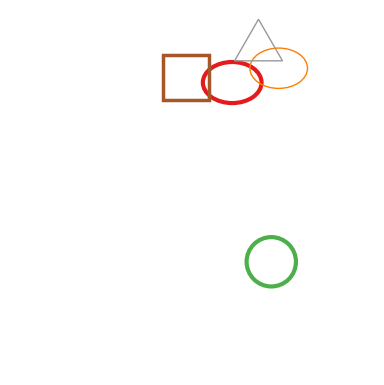[{"shape": "oval", "thickness": 3, "radius": 0.38, "center": [0.603, 0.786]}, {"shape": "circle", "thickness": 3, "radius": 0.32, "center": [0.705, 0.32]}, {"shape": "oval", "thickness": 1, "radius": 0.37, "center": [0.724, 0.823]}, {"shape": "square", "thickness": 2.5, "radius": 0.29, "center": [0.483, 0.799]}, {"shape": "triangle", "thickness": 1, "radius": 0.36, "center": [0.671, 0.878]}]